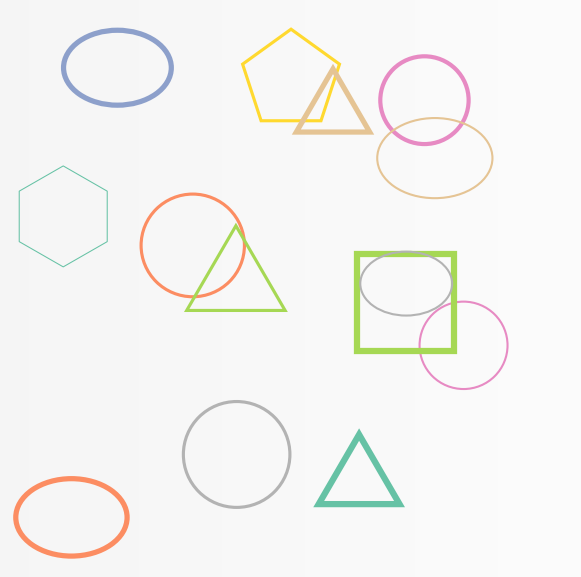[{"shape": "hexagon", "thickness": 0.5, "radius": 0.44, "center": [0.109, 0.624]}, {"shape": "triangle", "thickness": 3, "radius": 0.4, "center": [0.618, 0.166]}, {"shape": "oval", "thickness": 2.5, "radius": 0.48, "center": [0.123, 0.103]}, {"shape": "circle", "thickness": 1.5, "radius": 0.44, "center": [0.332, 0.574]}, {"shape": "oval", "thickness": 2.5, "radius": 0.46, "center": [0.202, 0.882]}, {"shape": "circle", "thickness": 1, "radius": 0.38, "center": [0.798, 0.401]}, {"shape": "circle", "thickness": 2, "radius": 0.38, "center": [0.73, 0.826]}, {"shape": "square", "thickness": 3, "radius": 0.42, "center": [0.697, 0.476]}, {"shape": "triangle", "thickness": 1.5, "radius": 0.49, "center": [0.406, 0.51]}, {"shape": "pentagon", "thickness": 1.5, "radius": 0.44, "center": [0.501, 0.861]}, {"shape": "oval", "thickness": 1, "radius": 0.5, "center": [0.748, 0.725]}, {"shape": "triangle", "thickness": 2.5, "radius": 0.36, "center": [0.573, 0.807]}, {"shape": "oval", "thickness": 1, "radius": 0.4, "center": [0.699, 0.508]}, {"shape": "circle", "thickness": 1.5, "radius": 0.46, "center": [0.407, 0.212]}]